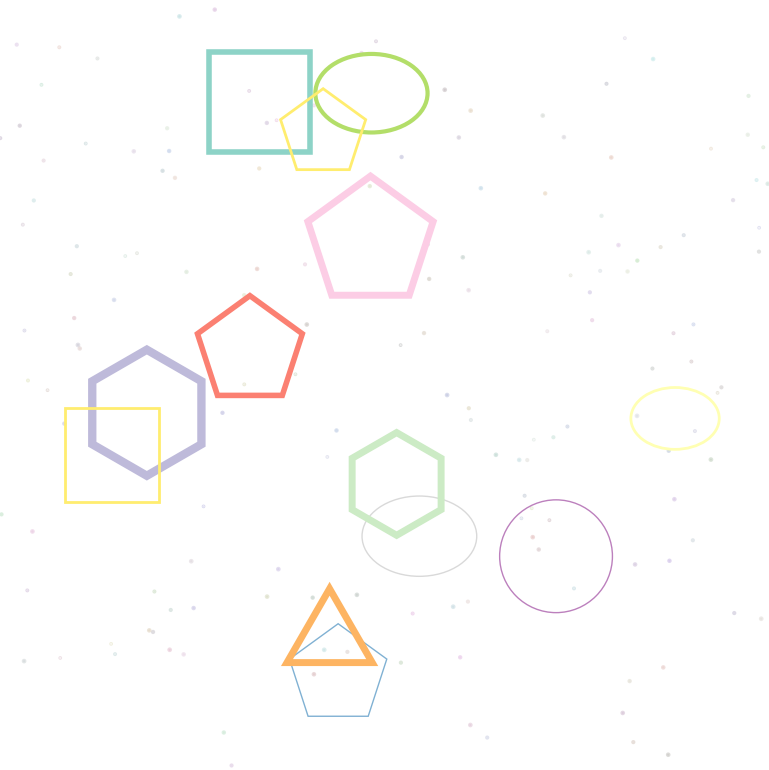[{"shape": "square", "thickness": 2, "radius": 0.33, "center": [0.337, 0.868]}, {"shape": "oval", "thickness": 1, "radius": 0.29, "center": [0.877, 0.457]}, {"shape": "hexagon", "thickness": 3, "radius": 0.41, "center": [0.191, 0.464]}, {"shape": "pentagon", "thickness": 2, "radius": 0.36, "center": [0.325, 0.544]}, {"shape": "pentagon", "thickness": 0.5, "radius": 0.33, "center": [0.439, 0.124]}, {"shape": "triangle", "thickness": 2.5, "radius": 0.32, "center": [0.428, 0.171]}, {"shape": "oval", "thickness": 1.5, "radius": 0.36, "center": [0.482, 0.879]}, {"shape": "pentagon", "thickness": 2.5, "radius": 0.43, "center": [0.481, 0.686]}, {"shape": "oval", "thickness": 0.5, "radius": 0.37, "center": [0.545, 0.304]}, {"shape": "circle", "thickness": 0.5, "radius": 0.37, "center": [0.722, 0.278]}, {"shape": "hexagon", "thickness": 2.5, "radius": 0.33, "center": [0.515, 0.372]}, {"shape": "square", "thickness": 1, "radius": 0.31, "center": [0.146, 0.409]}, {"shape": "pentagon", "thickness": 1, "radius": 0.29, "center": [0.42, 0.827]}]